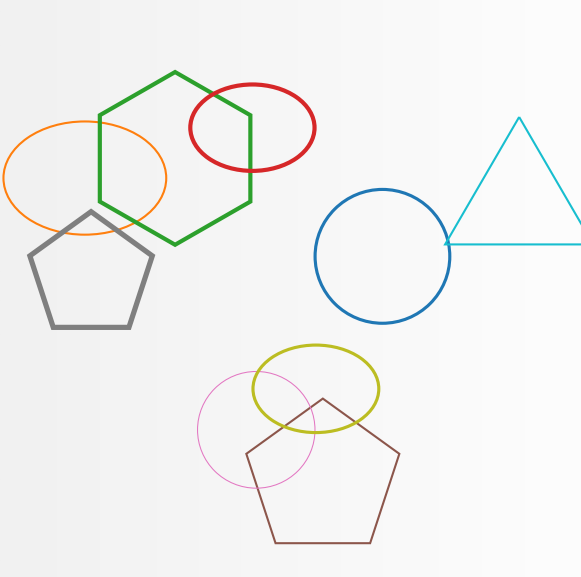[{"shape": "circle", "thickness": 1.5, "radius": 0.58, "center": [0.658, 0.555]}, {"shape": "oval", "thickness": 1, "radius": 0.7, "center": [0.146, 0.691]}, {"shape": "hexagon", "thickness": 2, "radius": 0.75, "center": [0.301, 0.725]}, {"shape": "oval", "thickness": 2, "radius": 0.53, "center": [0.434, 0.778]}, {"shape": "pentagon", "thickness": 1, "radius": 0.69, "center": [0.555, 0.171]}, {"shape": "circle", "thickness": 0.5, "radius": 0.51, "center": [0.441, 0.255]}, {"shape": "pentagon", "thickness": 2.5, "radius": 0.55, "center": [0.157, 0.522]}, {"shape": "oval", "thickness": 1.5, "radius": 0.54, "center": [0.543, 0.326]}, {"shape": "triangle", "thickness": 1, "radius": 0.74, "center": [0.893, 0.649]}]